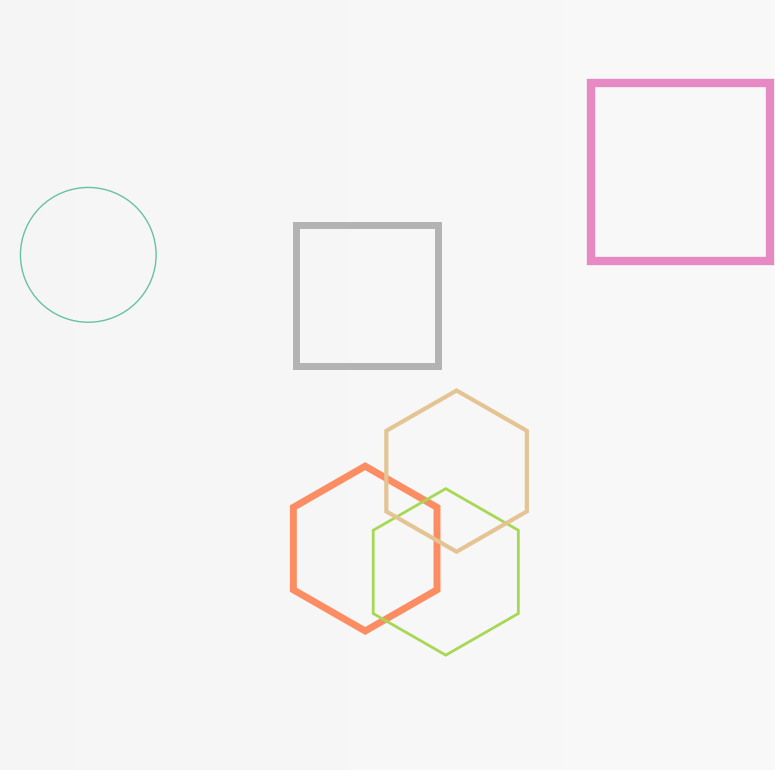[{"shape": "circle", "thickness": 0.5, "radius": 0.44, "center": [0.114, 0.669]}, {"shape": "hexagon", "thickness": 2.5, "radius": 0.54, "center": [0.471, 0.288]}, {"shape": "square", "thickness": 3, "radius": 0.58, "center": [0.878, 0.777]}, {"shape": "hexagon", "thickness": 1, "radius": 0.54, "center": [0.575, 0.257]}, {"shape": "hexagon", "thickness": 1.5, "radius": 0.52, "center": [0.589, 0.388]}, {"shape": "square", "thickness": 2.5, "radius": 0.46, "center": [0.474, 0.617]}]